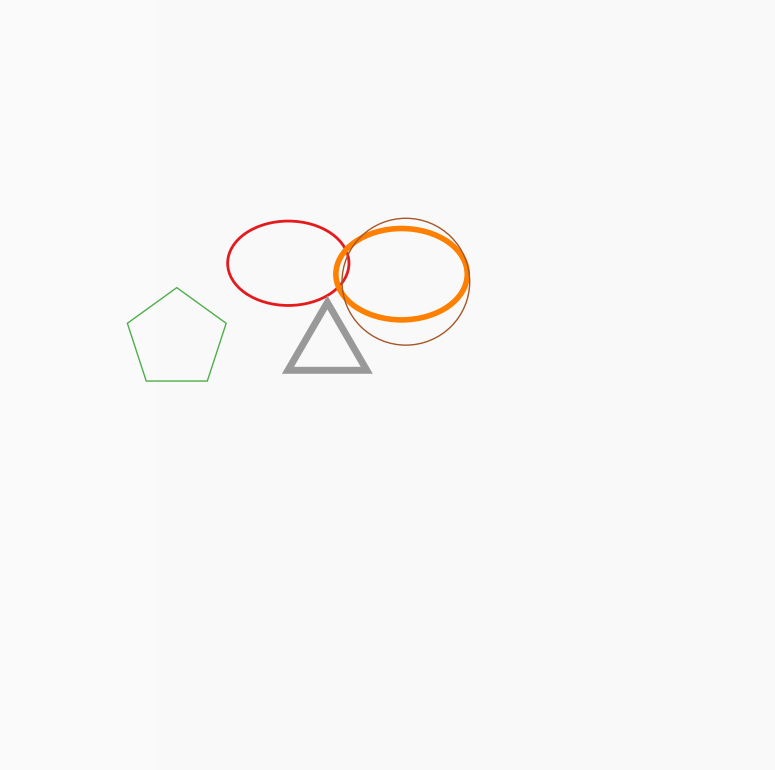[{"shape": "oval", "thickness": 1, "radius": 0.39, "center": [0.372, 0.658]}, {"shape": "pentagon", "thickness": 0.5, "radius": 0.34, "center": [0.228, 0.559]}, {"shape": "oval", "thickness": 2, "radius": 0.42, "center": [0.518, 0.644]}, {"shape": "circle", "thickness": 0.5, "radius": 0.41, "center": [0.524, 0.634]}, {"shape": "triangle", "thickness": 2.5, "radius": 0.29, "center": [0.422, 0.548]}]